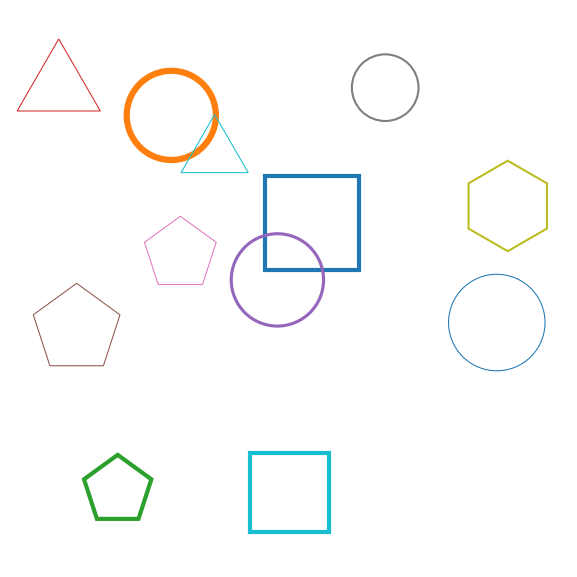[{"shape": "square", "thickness": 2, "radius": 0.41, "center": [0.541, 0.613]}, {"shape": "circle", "thickness": 0.5, "radius": 0.42, "center": [0.86, 0.441]}, {"shape": "circle", "thickness": 3, "radius": 0.39, "center": [0.297, 0.799]}, {"shape": "pentagon", "thickness": 2, "radius": 0.31, "center": [0.204, 0.15]}, {"shape": "triangle", "thickness": 0.5, "radius": 0.42, "center": [0.102, 0.849]}, {"shape": "circle", "thickness": 1.5, "radius": 0.4, "center": [0.48, 0.514]}, {"shape": "pentagon", "thickness": 0.5, "radius": 0.39, "center": [0.133, 0.43]}, {"shape": "pentagon", "thickness": 0.5, "radius": 0.33, "center": [0.312, 0.559]}, {"shape": "circle", "thickness": 1, "radius": 0.29, "center": [0.667, 0.847]}, {"shape": "hexagon", "thickness": 1, "radius": 0.39, "center": [0.879, 0.643]}, {"shape": "square", "thickness": 2, "radius": 0.34, "center": [0.501, 0.146]}, {"shape": "triangle", "thickness": 0.5, "radius": 0.34, "center": [0.372, 0.734]}]